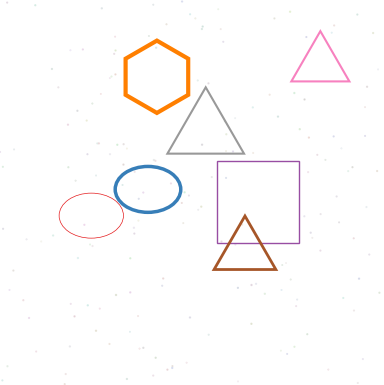[{"shape": "oval", "thickness": 0.5, "radius": 0.42, "center": [0.237, 0.44]}, {"shape": "oval", "thickness": 2.5, "radius": 0.43, "center": [0.384, 0.508]}, {"shape": "square", "thickness": 1, "radius": 0.53, "center": [0.671, 0.475]}, {"shape": "hexagon", "thickness": 3, "radius": 0.47, "center": [0.408, 0.801]}, {"shape": "triangle", "thickness": 2, "radius": 0.46, "center": [0.636, 0.346]}, {"shape": "triangle", "thickness": 1.5, "radius": 0.44, "center": [0.832, 0.832]}, {"shape": "triangle", "thickness": 1.5, "radius": 0.57, "center": [0.534, 0.658]}]